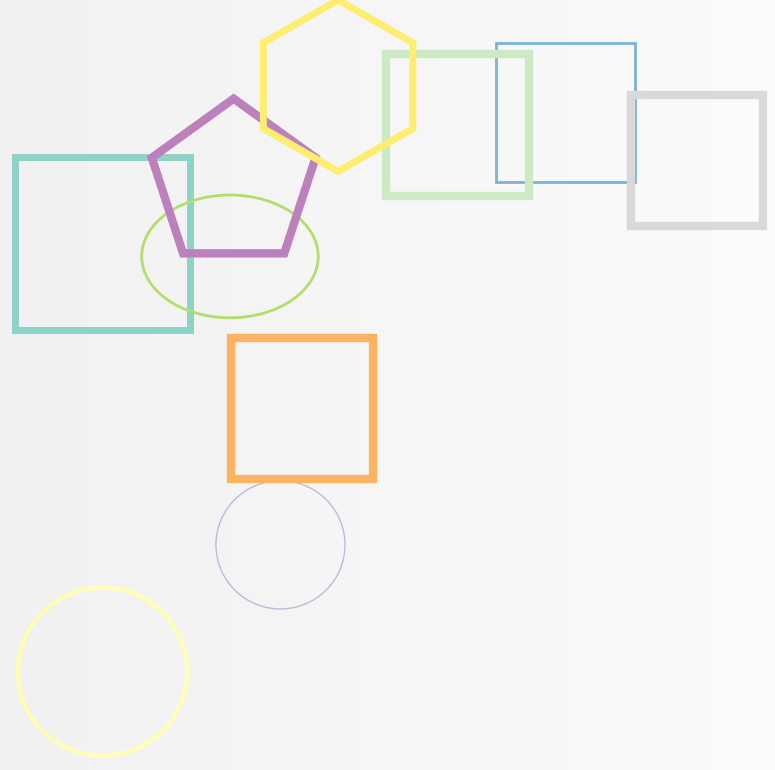[{"shape": "square", "thickness": 2.5, "radius": 0.56, "center": [0.133, 0.684]}, {"shape": "circle", "thickness": 1.5, "radius": 0.55, "center": [0.132, 0.128]}, {"shape": "circle", "thickness": 0.5, "radius": 0.42, "center": [0.362, 0.292]}, {"shape": "square", "thickness": 1, "radius": 0.45, "center": [0.73, 0.854]}, {"shape": "square", "thickness": 3, "radius": 0.46, "center": [0.39, 0.47]}, {"shape": "oval", "thickness": 1, "radius": 0.57, "center": [0.297, 0.667]}, {"shape": "square", "thickness": 3, "radius": 0.43, "center": [0.899, 0.792]}, {"shape": "pentagon", "thickness": 3, "radius": 0.56, "center": [0.301, 0.761]}, {"shape": "square", "thickness": 3, "radius": 0.46, "center": [0.59, 0.838]}, {"shape": "hexagon", "thickness": 2.5, "radius": 0.56, "center": [0.436, 0.889]}]